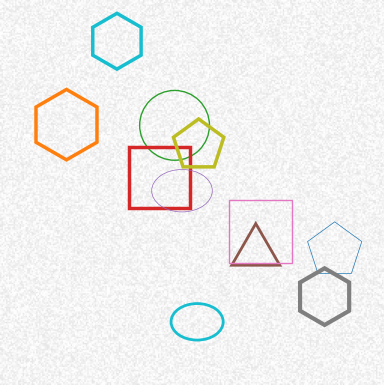[{"shape": "pentagon", "thickness": 0.5, "radius": 0.37, "center": [0.869, 0.35]}, {"shape": "hexagon", "thickness": 2.5, "radius": 0.46, "center": [0.173, 0.676]}, {"shape": "circle", "thickness": 1, "radius": 0.45, "center": [0.453, 0.674]}, {"shape": "square", "thickness": 2.5, "radius": 0.39, "center": [0.415, 0.539]}, {"shape": "oval", "thickness": 0.5, "radius": 0.39, "center": [0.473, 0.505]}, {"shape": "triangle", "thickness": 2, "radius": 0.36, "center": [0.664, 0.347]}, {"shape": "square", "thickness": 1, "radius": 0.41, "center": [0.676, 0.399]}, {"shape": "hexagon", "thickness": 3, "radius": 0.37, "center": [0.843, 0.23]}, {"shape": "pentagon", "thickness": 2.5, "radius": 0.34, "center": [0.516, 0.622]}, {"shape": "oval", "thickness": 2, "radius": 0.34, "center": [0.512, 0.164]}, {"shape": "hexagon", "thickness": 2.5, "radius": 0.36, "center": [0.304, 0.893]}]